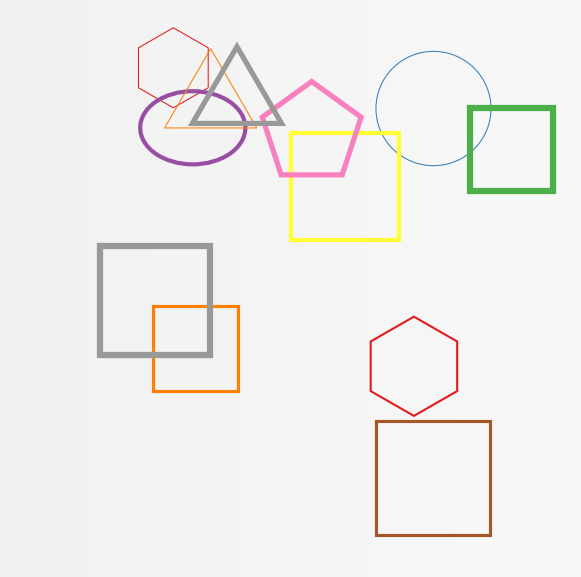[{"shape": "hexagon", "thickness": 0.5, "radius": 0.35, "center": [0.298, 0.882]}, {"shape": "hexagon", "thickness": 1, "radius": 0.43, "center": [0.712, 0.365]}, {"shape": "circle", "thickness": 0.5, "radius": 0.49, "center": [0.746, 0.811]}, {"shape": "square", "thickness": 3, "radius": 0.36, "center": [0.88, 0.74]}, {"shape": "oval", "thickness": 2, "radius": 0.45, "center": [0.332, 0.778]}, {"shape": "square", "thickness": 1.5, "radius": 0.37, "center": [0.337, 0.396]}, {"shape": "triangle", "thickness": 0.5, "radius": 0.46, "center": [0.362, 0.823]}, {"shape": "square", "thickness": 2, "radius": 0.46, "center": [0.594, 0.676]}, {"shape": "square", "thickness": 1.5, "radius": 0.49, "center": [0.745, 0.171]}, {"shape": "pentagon", "thickness": 2.5, "radius": 0.45, "center": [0.536, 0.769]}, {"shape": "square", "thickness": 3, "radius": 0.47, "center": [0.267, 0.479]}, {"shape": "triangle", "thickness": 2.5, "radius": 0.44, "center": [0.408, 0.83]}]